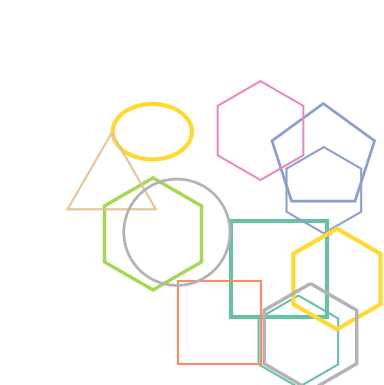[{"shape": "hexagon", "thickness": 1.5, "radius": 0.6, "center": [0.775, 0.113]}, {"shape": "square", "thickness": 3, "radius": 0.63, "center": [0.725, 0.302]}, {"shape": "square", "thickness": 1.5, "radius": 0.54, "center": [0.57, 0.163]}, {"shape": "pentagon", "thickness": 2, "radius": 0.7, "center": [0.84, 0.591]}, {"shape": "hexagon", "thickness": 1.5, "radius": 0.56, "center": [0.841, 0.506]}, {"shape": "hexagon", "thickness": 1.5, "radius": 0.64, "center": [0.677, 0.661]}, {"shape": "hexagon", "thickness": 2.5, "radius": 0.73, "center": [0.397, 0.392]}, {"shape": "oval", "thickness": 3, "radius": 0.51, "center": [0.396, 0.658]}, {"shape": "hexagon", "thickness": 3, "radius": 0.65, "center": [0.875, 0.275]}, {"shape": "triangle", "thickness": 1.5, "radius": 0.66, "center": [0.29, 0.523]}, {"shape": "circle", "thickness": 2, "radius": 0.69, "center": [0.46, 0.397]}, {"shape": "hexagon", "thickness": 2.5, "radius": 0.69, "center": [0.806, 0.125]}]